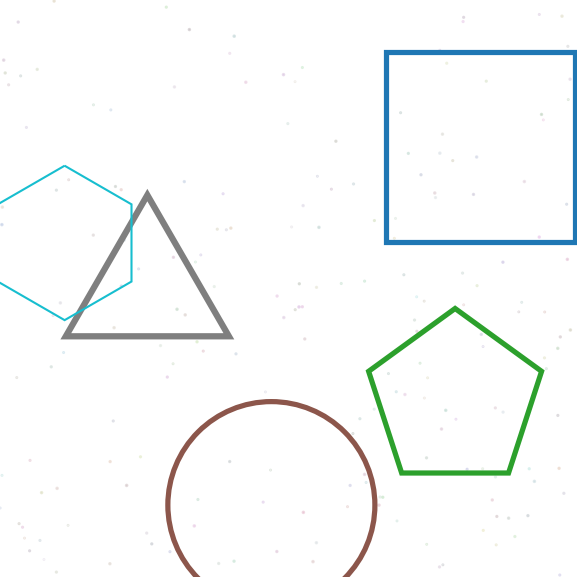[{"shape": "square", "thickness": 2.5, "radius": 0.82, "center": [0.832, 0.745]}, {"shape": "pentagon", "thickness": 2.5, "radius": 0.79, "center": [0.788, 0.307]}, {"shape": "circle", "thickness": 2.5, "radius": 0.9, "center": [0.47, 0.124]}, {"shape": "triangle", "thickness": 3, "radius": 0.82, "center": [0.255, 0.498]}, {"shape": "hexagon", "thickness": 1, "radius": 0.67, "center": [0.112, 0.578]}]